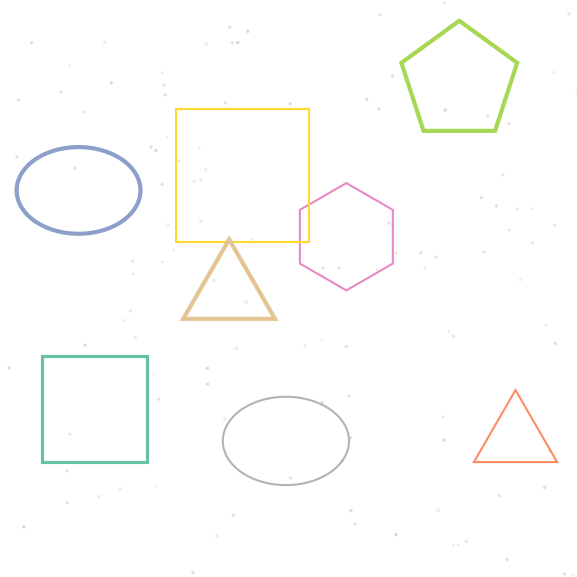[{"shape": "square", "thickness": 1.5, "radius": 0.46, "center": [0.164, 0.291]}, {"shape": "triangle", "thickness": 1, "radius": 0.42, "center": [0.893, 0.241]}, {"shape": "oval", "thickness": 2, "radius": 0.54, "center": [0.136, 0.669]}, {"shape": "hexagon", "thickness": 1, "radius": 0.46, "center": [0.6, 0.589]}, {"shape": "pentagon", "thickness": 2, "radius": 0.53, "center": [0.795, 0.858]}, {"shape": "square", "thickness": 1, "radius": 0.58, "center": [0.419, 0.695]}, {"shape": "triangle", "thickness": 2, "radius": 0.46, "center": [0.397, 0.493]}, {"shape": "oval", "thickness": 1, "radius": 0.55, "center": [0.495, 0.236]}]